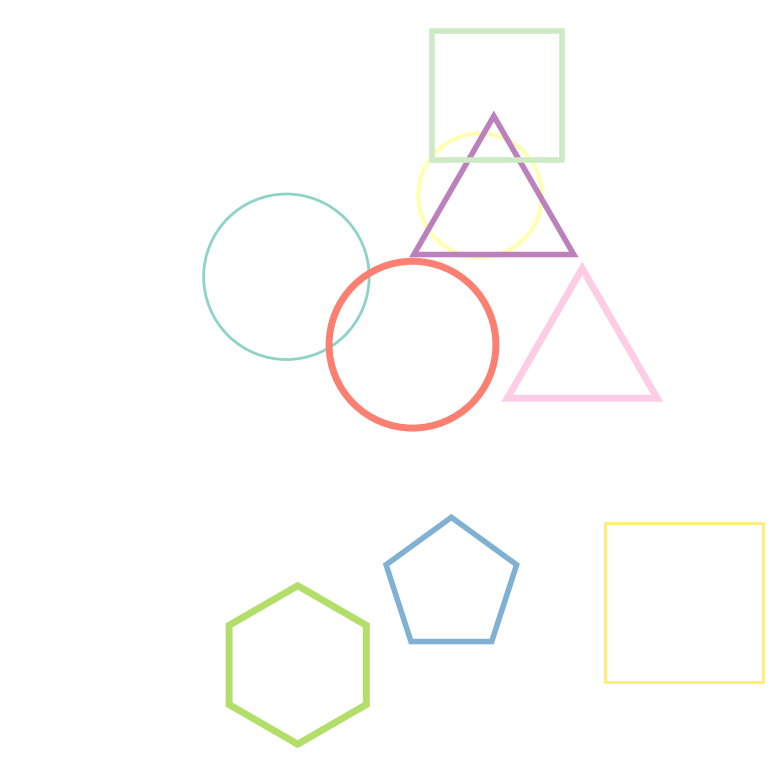[{"shape": "circle", "thickness": 1, "radius": 0.54, "center": [0.372, 0.641]}, {"shape": "circle", "thickness": 1.5, "radius": 0.4, "center": [0.624, 0.746]}, {"shape": "circle", "thickness": 2.5, "radius": 0.54, "center": [0.536, 0.552]}, {"shape": "pentagon", "thickness": 2, "radius": 0.45, "center": [0.586, 0.239]}, {"shape": "hexagon", "thickness": 2.5, "radius": 0.51, "center": [0.387, 0.136]}, {"shape": "triangle", "thickness": 2.5, "radius": 0.56, "center": [0.756, 0.539]}, {"shape": "triangle", "thickness": 2, "radius": 0.6, "center": [0.641, 0.729]}, {"shape": "square", "thickness": 2, "radius": 0.42, "center": [0.645, 0.876]}, {"shape": "square", "thickness": 1, "radius": 0.51, "center": [0.889, 0.218]}]